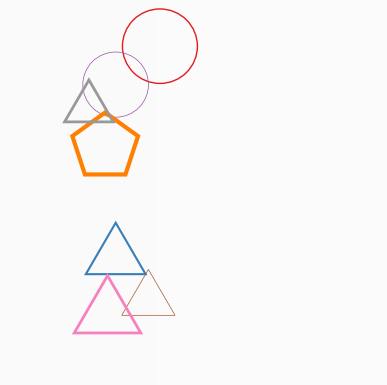[{"shape": "circle", "thickness": 1, "radius": 0.48, "center": [0.413, 0.88]}, {"shape": "triangle", "thickness": 1.5, "radius": 0.45, "center": [0.299, 0.332]}, {"shape": "circle", "thickness": 0.5, "radius": 0.42, "center": [0.298, 0.78]}, {"shape": "pentagon", "thickness": 3, "radius": 0.45, "center": [0.271, 0.619]}, {"shape": "triangle", "thickness": 0.5, "radius": 0.4, "center": [0.383, 0.221]}, {"shape": "triangle", "thickness": 2, "radius": 0.5, "center": [0.277, 0.185]}, {"shape": "triangle", "thickness": 2, "radius": 0.36, "center": [0.229, 0.72]}]